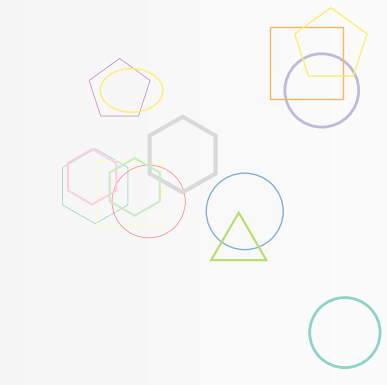[{"shape": "circle", "thickness": 2, "radius": 0.45, "center": [0.89, 0.136]}, {"shape": "hexagon", "thickness": 0.5, "radius": 0.49, "center": [0.246, 0.516]}, {"shape": "square", "thickness": 0.5, "radius": 0.43, "center": [0.332, 0.499]}, {"shape": "circle", "thickness": 2, "radius": 0.48, "center": [0.83, 0.765]}, {"shape": "circle", "thickness": 0.5, "radius": 0.47, "center": [0.384, 0.477]}, {"shape": "circle", "thickness": 1, "radius": 0.5, "center": [0.632, 0.451]}, {"shape": "square", "thickness": 1, "radius": 0.46, "center": [0.791, 0.837]}, {"shape": "triangle", "thickness": 1.5, "radius": 0.41, "center": [0.616, 0.365]}, {"shape": "hexagon", "thickness": 1.5, "radius": 0.36, "center": [0.238, 0.541]}, {"shape": "hexagon", "thickness": 3, "radius": 0.49, "center": [0.471, 0.599]}, {"shape": "pentagon", "thickness": 0.5, "radius": 0.41, "center": [0.309, 0.766]}, {"shape": "hexagon", "thickness": 1.5, "radius": 0.37, "center": [0.348, 0.515]}, {"shape": "pentagon", "thickness": 1, "radius": 0.49, "center": [0.854, 0.882]}, {"shape": "oval", "thickness": 1, "radius": 0.4, "center": [0.34, 0.765]}]